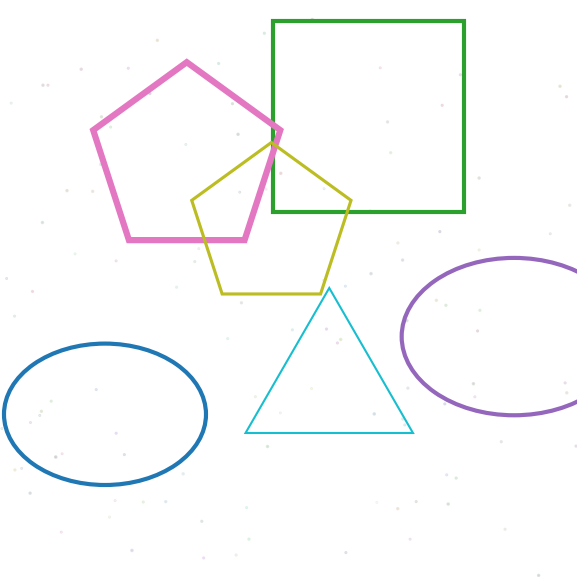[{"shape": "oval", "thickness": 2, "radius": 0.87, "center": [0.182, 0.282]}, {"shape": "square", "thickness": 2, "radius": 0.83, "center": [0.638, 0.798]}, {"shape": "oval", "thickness": 2, "radius": 0.97, "center": [0.89, 0.416]}, {"shape": "pentagon", "thickness": 3, "radius": 0.85, "center": [0.323, 0.721]}, {"shape": "pentagon", "thickness": 1.5, "radius": 0.73, "center": [0.47, 0.607]}, {"shape": "triangle", "thickness": 1, "radius": 0.84, "center": [0.57, 0.333]}]